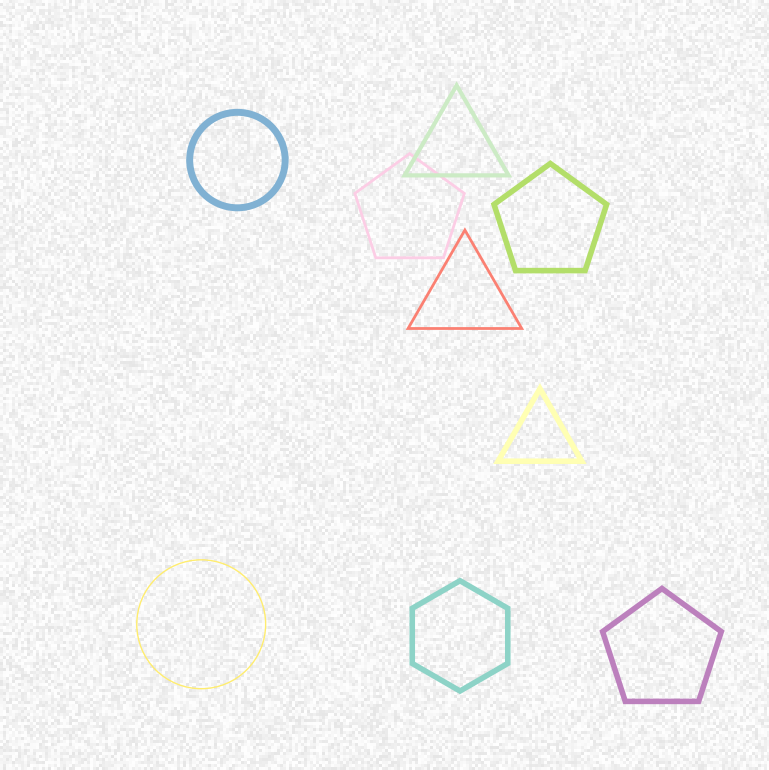[{"shape": "hexagon", "thickness": 2, "radius": 0.36, "center": [0.597, 0.174]}, {"shape": "triangle", "thickness": 2, "radius": 0.31, "center": [0.701, 0.432]}, {"shape": "triangle", "thickness": 1, "radius": 0.43, "center": [0.604, 0.616]}, {"shape": "circle", "thickness": 2.5, "radius": 0.31, "center": [0.308, 0.792]}, {"shape": "pentagon", "thickness": 2, "radius": 0.38, "center": [0.715, 0.711]}, {"shape": "pentagon", "thickness": 1, "radius": 0.37, "center": [0.532, 0.726]}, {"shape": "pentagon", "thickness": 2, "radius": 0.41, "center": [0.86, 0.155]}, {"shape": "triangle", "thickness": 1.5, "radius": 0.39, "center": [0.593, 0.811]}, {"shape": "circle", "thickness": 0.5, "radius": 0.42, "center": [0.261, 0.189]}]